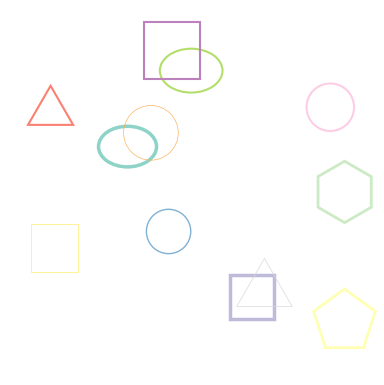[{"shape": "oval", "thickness": 2.5, "radius": 0.38, "center": [0.331, 0.619]}, {"shape": "pentagon", "thickness": 2, "radius": 0.42, "center": [0.895, 0.165]}, {"shape": "square", "thickness": 2.5, "radius": 0.29, "center": [0.654, 0.228]}, {"shape": "triangle", "thickness": 1.5, "radius": 0.34, "center": [0.131, 0.709]}, {"shape": "circle", "thickness": 1, "radius": 0.29, "center": [0.438, 0.399]}, {"shape": "circle", "thickness": 0.5, "radius": 0.36, "center": [0.392, 0.655]}, {"shape": "oval", "thickness": 1.5, "radius": 0.41, "center": [0.497, 0.817]}, {"shape": "circle", "thickness": 1.5, "radius": 0.31, "center": [0.858, 0.721]}, {"shape": "triangle", "thickness": 0.5, "radius": 0.42, "center": [0.687, 0.246]}, {"shape": "square", "thickness": 1.5, "radius": 0.37, "center": [0.448, 0.869]}, {"shape": "hexagon", "thickness": 2, "radius": 0.4, "center": [0.895, 0.502]}, {"shape": "square", "thickness": 0.5, "radius": 0.31, "center": [0.142, 0.356]}]